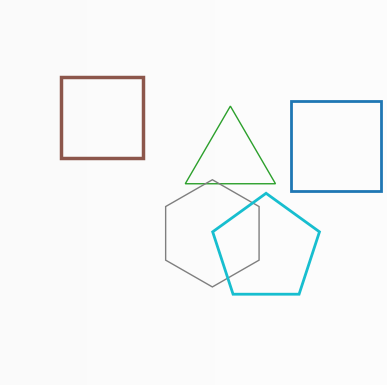[{"shape": "square", "thickness": 2, "radius": 0.58, "center": [0.868, 0.621]}, {"shape": "triangle", "thickness": 1, "radius": 0.67, "center": [0.595, 0.59]}, {"shape": "square", "thickness": 2.5, "radius": 0.53, "center": [0.263, 0.694]}, {"shape": "hexagon", "thickness": 1, "radius": 0.7, "center": [0.548, 0.394]}, {"shape": "pentagon", "thickness": 2, "radius": 0.72, "center": [0.687, 0.353]}]